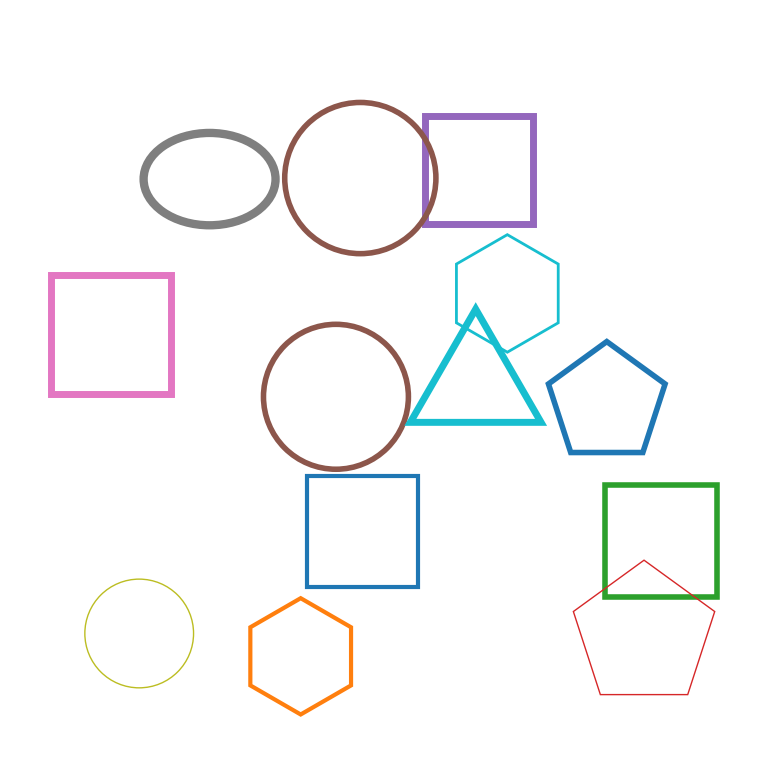[{"shape": "pentagon", "thickness": 2, "radius": 0.4, "center": [0.788, 0.477]}, {"shape": "square", "thickness": 1.5, "radius": 0.36, "center": [0.47, 0.309]}, {"shape": "hexagon", "thickness": 1.5, "radius": 0.38, "center": [0.391, 0.148]}, {"shape": "square", "thickness": 2, "radius": 0.36, "center": [0.859, 0.298]}, {"shape": "pentagon", "thickness": 0.5, "radius": 0.48, "center": [0.836, 0.176]}, {"shape": "square", "thickness": 2.5, "radius": 0.35, "center": [0.622, 0.779]}, {"shape": "circle", "thickness": 2, "radius": 0.47, "center": [0.436, 0.485]}, {"shape": "circle", "thickness": 2, "radius": 0.49, "center": [0.468, 0.769]}, {"shape": "square", "thickness": 2.5, "radius": 0.39, "center": [0.144, 0.566]}, {"shape": "oval", "thickness": 3, "radius": 0.43, "center": [0.272, 0.767]}, {"shape": "circle", "thickness": 0.5, "radius": 0.35, "center": [0.181, 0.177]}, {"shape": "hexagon", "thickness": 1, "radius": 0.38, "center": [0.659, 0.619]}, {"shape": "triangle", "thickness": 2.5, "radius": 0.49, "center": [0.618, 0.501]}]